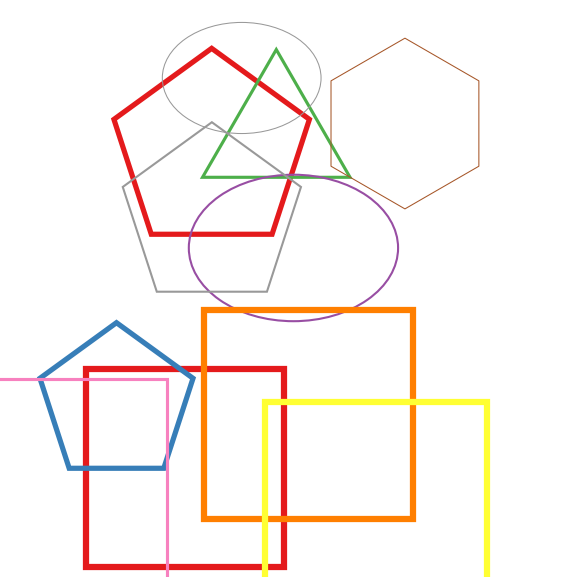[{"shape": "pentagon", "thickness": 2.5, "radius": 0.89, "center": [0.367, 0.737]}, {"shape": "square", "thickness": 3, "radius": 0.86, "center": [0.32, 0.189]}, {"shape": "pentagon", "thickness": 2.5, "radius": 0.7, "center": [0.202, 0.301]}, {"shape": "triangle", "thickness": 1.5, "radius": 0.74, "center": [0.478, 0.766]}, {"shape": "oval", "thickness": 1, "radius": 0.91, "center": [0.508, 0.57]}, {"shape": "square", "thickness": 3, "radius": 0.9, "center": [0.534, 0.282]}, {"shape": "square", "thickness": 3, "radius": 0.96, "center": [0.651, 0.112]}, {"shape": "hexagon", "thickness": 0.5, "radius": 0.74, "center": [0.701, 0.785]}, {"shape": "square", "thickness": 1.5, "radius": 0.92, "center": [0.106, 0.159]}, {"shape": "pentagon", "thickness": 1, "radius": 0.81, "center": [0.367, 0.625]}, {"shape": "oval", "thickness": 0.5, "radius": 0.69, "center": [0.419, 0.864]}]